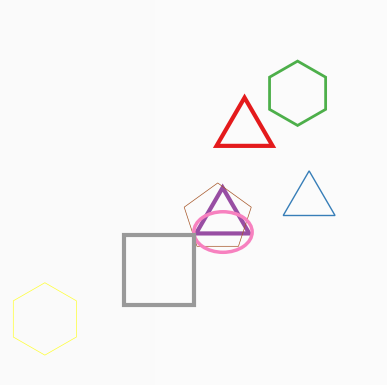[{"shape": "triangle", "thickness": 3, "radius": 0.42, "center": [0.631, 0.663]}, {"shape": "triangle", "thickness": 1, "radius": 0.39, "center": [0.798, 0.479]}, {"shape": "hexagon", "thickness": 2, "radius": 0.42, "center": [0.768, 0.758]}, {"shape": "triangle", "thickness": 3, "radius": 0.4, "center": [0.575, 0.433]}, {"shape": "hexagon", "thickness": 0.5, "radius": 0.47, "center": [0.116, 0.172]}, {"shape": "pentagon", "thickness": 0.5, "radius": 0.45, "center": [0.562, 0.434]}, {"shape": "oval", "thickness": 2.5, "radius": 0.38, "center": [0.575, 0.397]}, {"shape": "square", "thickness": 3, "radius": 0.45, "center": [0.41, 0.299]}]